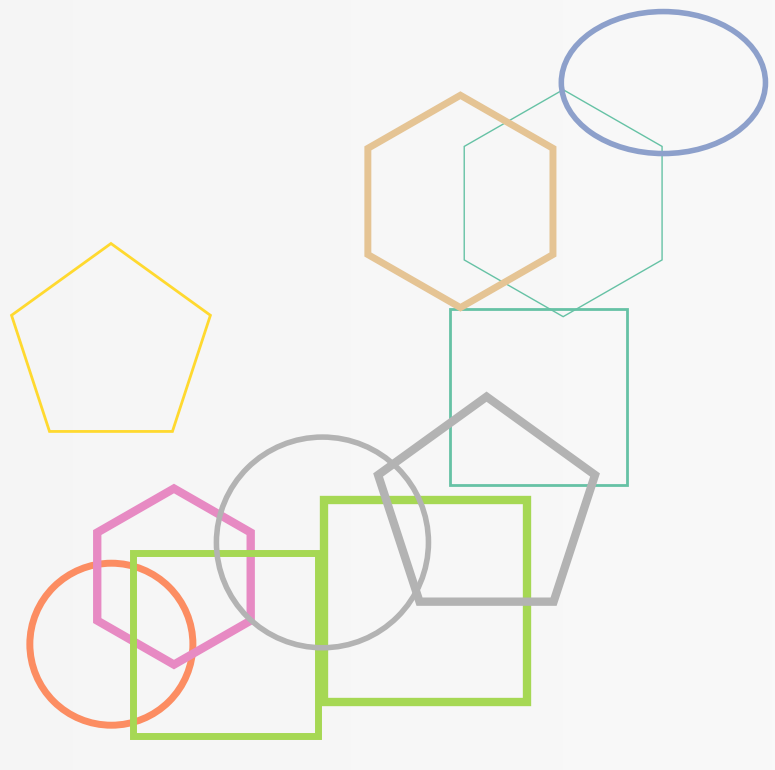[{"shape": "square", "thickness": 1, "radius": 0.57, "center": [0.694, 0.484]}, {"shape": "hexagon", "thickness": 0.5, "radius": 0.74, "center": [0.727, 0.736]}, {"shape": "circle", "thickness": 2.5, "radius": 0.53, "center": [0.144, 0.163]}, {"shape": "oval", "thickness": 2, "radius": 0.66, "center": [0.856, 0.893]}, {"shape": "hexagon", "thickness": 3, "radius": 0.57, "center": [0.224, 0.251]}, {"shape": "square", "thickness": 2.5, "radius": 0.59, "center": [0.291, 0.163]}, {"shape": "square", "thickness": 3, "radius": 0.65, "center": [0.549, 0.22]}, {"shape": "pentagon", "thickness": 1, "radius": 0.67, "center": [0.143, 0.549]}, {"shape": "hexagon", "thickness": 2.5, "radius": 0.69, "center": [0.594, 0.738]}, {"shape": "pentagon", "thickness": 3, "radius": 0.74, "center": [0.628, 0.338]}, {"shape": "circle", "thickness": 2, "radius": 0.68, "center": [0.416, 0.296]}]